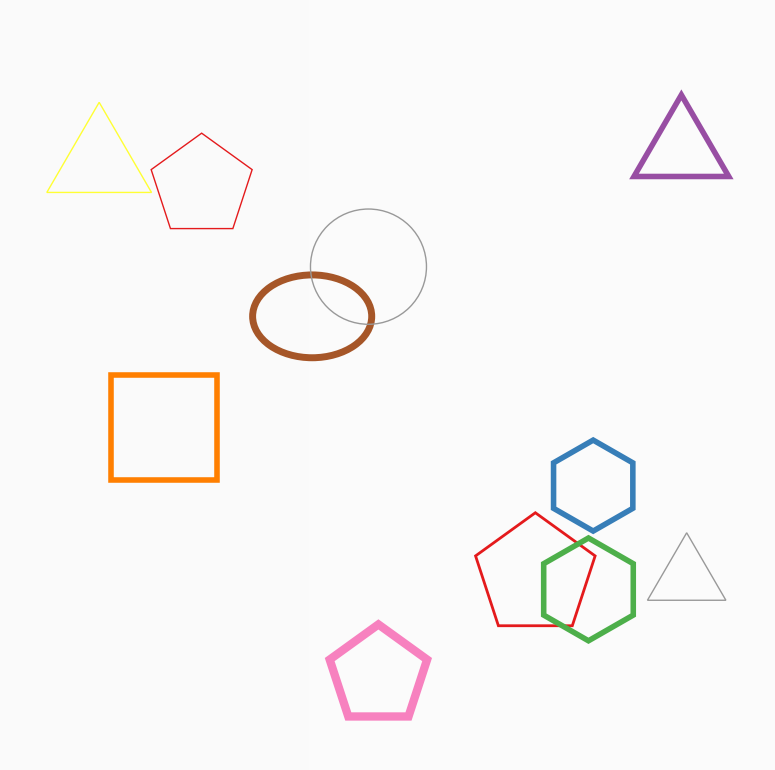[{"shape": "pentagon", "thickness": 1, "radius": 0.41, "center": [0.691, 0.253]}, {"shape": "pentagon", "thickness": 0.5, "radius": 0.34, "center": [0.26, 0.759]}, {"shape": "hexagon", "thickness": 2, "radius": 0.3, "center": [0.765, 0.369]}, {"shape": "hexagon", "thickness": 2, "radius": 0.33, "center": [0.759, 0.235]}, {"shape": "triangle", "thickness": 2, "radius": 0.35, "center": [0.879, 0.806]}, {"shape": "square", "thickness": 2, "radius": 0.34, "center": [0.211, 0.445]}, {"shape": "triangle", "thickness": 0.5, "radius": 0.39, "center": [0.128, 0.789]}, {"shape": "oval", "thickness": 2.5, "radius": 0.38, "center": [0.403, 0.589]}, {"shape": "pentagon", "thickness": 3, "radius": 0.33, "center": [0.488, 0.123]}, {"shape": "circle", "thickness": 0.5, "radius": 0.37, "center": [0.475, 0.654]}, {"shape": "triangle", "thickness": 0.5, "radius": 0.29, "center": [0.886, 0.25]}]